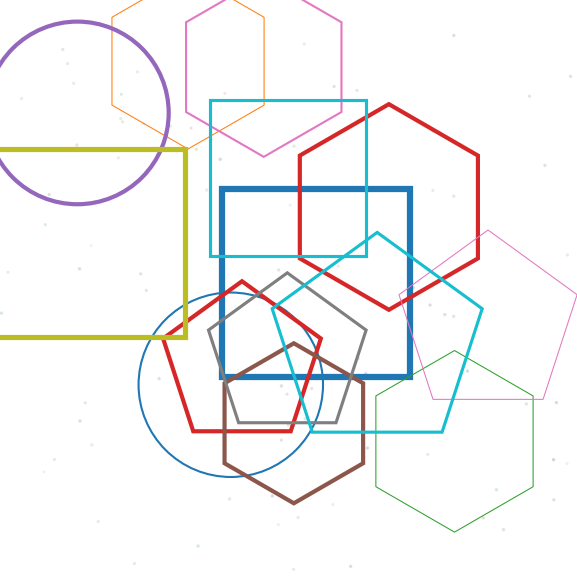[{"shape": "square", "thickness": 3, "radius": 0.81, "center": [0.548, 0.509]}, {"shape": "circle", "thickness": 1, "radius": 0.8, "center": [0.4, 0.333]}, {"shape": "hexagon", "thickness": 0.5, "radius": 0.76, "center": [0.326, 0.893]}, {"shape": "hexagon", "thickness": 0.5, "radius": 0.79, "center": [0.787, 0.235]}, {"shape": "pentagon", "thickness": 2, "radius": 0.72, "center": [0.419, 0.369]}, {"shape": "hexagon", "thickness": 2, "radius": 0.89, "center": [0.673, 0.641]}, {"shape": "circle", "thickness": 2, "radius": 0.79, "center": [0.134, 0.804]}, {"shape": "hexagon", "thickness": 2, "radius": 0.69, "center": [0.509, 0.266]}, {"shape": "hexagon", "thickness": 1, "radius": 0.78, "center": [0.457, 0.883]}, {"shape": "pentagon", "thickness": 0.5, "radius": 0.81, "center": [0.845, 0.439]}, {"shape": "pentagon", "thickness": 1.5, "radius": 0.72, "center": [0.498, 0.383]}, {"shape": "square", "thickness": 2.5, "radius": 0.81, "center": [0.158, 0.578]}, {"shape": "pentagon", "thickness": 1.5, "radius": 0.96, "center": [0.653, 0.405]}, {"shape": "square", "thickness": 1.5, "radius": 0.68, "center": [0.499, 0.69]}]